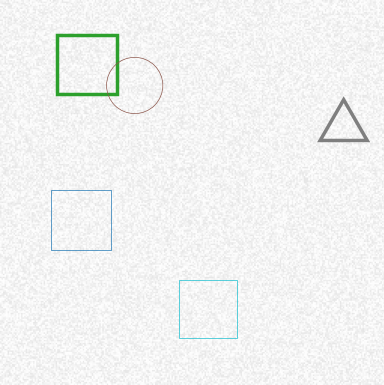[{"shape": "square", "thickness": 0.5, "radius": 0.39, "center": [0.21, 0.429]}, {"shape": "square", "thickness": 2.5, "radius": 0.38, "center": [0.226, 0.833]}, {"shape": "circle", "thickness": 0.5, "radius": 0.37, "center": [0.35, 0.778]}, {"shape": "triangle", "thickness": 2.5, "radius": 0.35, "center": [0.893, 0.67]}, {"shape": "square", "thickness": 0.5, "radius": 0.38, "center": [0.539, 0.197]}]